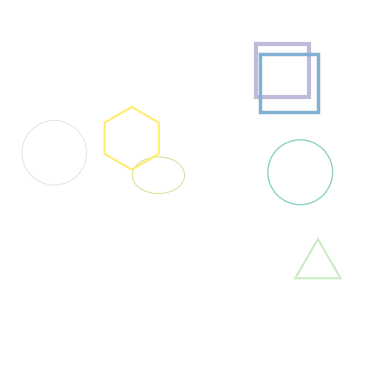[{"shape": "circle", "thickness": 1, "radius": 0.42, "center": [0.78, 0.553]}, {"shape": "square", "thickness": 3, "radius": 0.34, "center": [0.734, 0.817]}, {"shape": "square", "thickness": 2.5, "radius": 0.38, "center": [0.75, 0.785]}, {"shape": "oval", "thickness": 0.5, "radius": 0.34, "center": [0.412, 0.545]}, {"shape": "circle", "thickness": 0.5, "radius": 0.42, "center": [0.141, 0.603]}, {"shape": "triangle", "thickness": 1.5, "radius": 0.34, "center": [0.826, 0.311]}, {"shape": "hexagon", "thickness": 1.5, "radius": 0.41, "center": [0.342, 0.641]}]